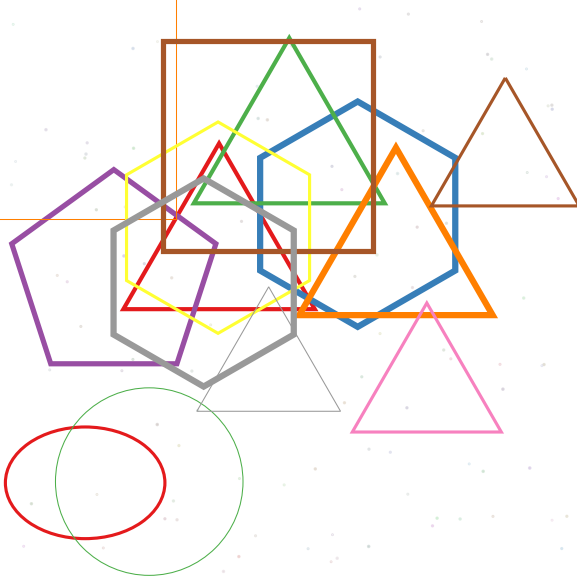[{"shape": "triangle", "thickness": 2, "radius": 0.96, "center": [0.379, 0.559]}, {"shape": "oval", "thickness": 1.5, "radius": 0.69, "center": [0.147, 0.163]}, {"shape": "hexagon", "thickness": 3, "radius": 0.98, "center": [0.619, 0.628]}, {"shape": "triangle", "thickness": 2, "radius": 0.95, "center": [0.501, 0.743]}, {"shape": "circle", "thickness": 0.5, "radius": 0.81, "center": [0.258, 0.165]}, {"shape": "pentagon", "thickness": 2.5, "radius": 0.93, "center": [0.197, 0.52]}, {"shape": "triangle", "thickness": 3, "radius": 0.97, "center": [0.686, 0.55]}, {"shape": "square", "thickness": 0.5, "radius": 0.95, "center": [0.114, 0.81]}, {"shape": "hexagon", "thickness": 1.5, "radius": 0.92, "center": [0.378, 0.605]}, {"shape": "triangle", "thickness": 1.5, "radius": 0.74, "center": [0.875, 0.716]}, {"shape": "square", "thickness": 2.5, "radius": 0.91, "center": [0.465, 0.747]}, {"shape": "triangle", "thickness": 1.5, "radius": 0.74, "center": [0.739, 0.326]}, {"shape": "triangle", "thickness": 0.5, "radius": 0.72, "center": [0.465, 0.359]}, {"shape": "hexagon", "thickness": 3, "radius": 0.9, "center": [0.353, 0.51]}]